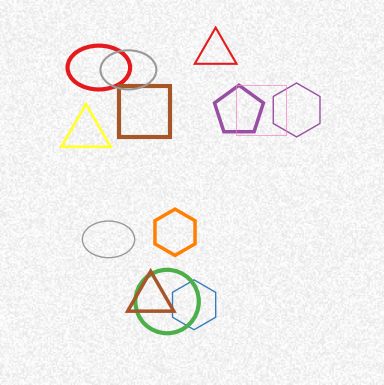[{"shape": "triangle", "thickness": 1.5, "radius": 0.31, "center": [0.56, 0.866]}, {"shape": "oval", "thickness": 3, "radius": 0.41, "center": [0.257, 0.825]}, {"shape": "hexagon", "thickness": 1, "radius": 0.32, "center": [0.504, 0.208]}, {"shape": "circle", "thickness": 3, "radius": 0.41, "center": [0.434, 0.217]}, {"shape": "hexagon", "thickness": 1, "radius": 0.35, "center": [0.77, 0.714]}, {"shape": "pentagon", "thickness": 2.5, "radius": 0.33, "center": [0.621, 0.712]}, {"shape": "hexagon", "thickness": 2.5, "radius": 0.3, "center": [0.455, 0.397]}, {"shape": "triangle", "thickness": 2, "radius": 0.37, "center": [0.223, 0.656]}, {"shape": "square", "thickness": 3, "radius": 0.33, "center": [0.376, 0.709]}, {"shape": "triangle", "thickness": 2.5, "radius": 0.35, "center": [0.391, 0.226]}, {"shape": "square", "thickness": 0.5, "radius": 0.33, "center": [0.677, 0.715]}, {"shape": "oval", "thickness": 1, "radius": 0.34, "center": [0.282, 0.378]}, {"shape": "oval", "thickness": 1.5, "radius": 0.36, "center": [0.334, 0.819]}]